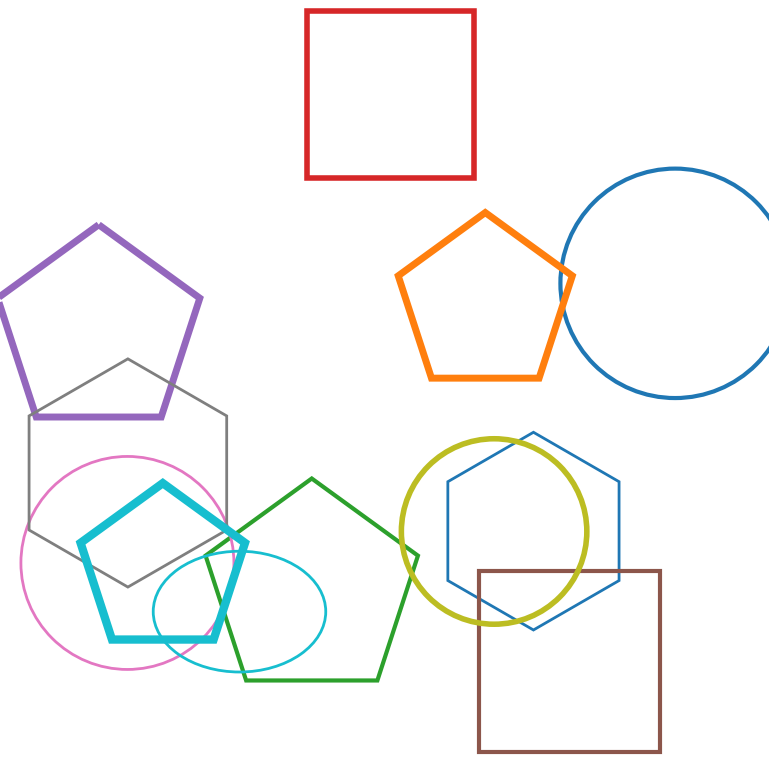[{"shape": "circle", "thickness": 1.5, "radius": 0.74, "center": [0.877, 0.632]}, {"shape": "hexagon", "thickness": 1, "radius": 0.64, "center": [0.693, 0.31]}, {"shape": "pentagon", "thickness": 2.5, "radius": 0.59, "center": [0.63, 0.605]}, {"shape": "pentagon", "thickness": 1.5, "radius": 0.72, "center": [0.405, 0.234]}, {"shape": "square", "thickness": 2, "radius": 0.54, "center": [0.507, 0.877]}, {"shape": "pentagon", "thickness": 2.5, "radius": 0.69, "center": [0.128, 0.57]}, {"shape": "square", "thickness": 1.5, "radius": 0.59, "center": [0.74, 0.141]}, {"shape": "circle", "thickness": 1, "radius": 0.69, "center": [0.165, 0.269]}, {"shape": "hexagon", "thickness": 1, "radius": 0.74, "center": [0.166, 0.386]}, {"shape": "circle", "thickness": 2, "radius": 0.6, "center": [0.642, 0.31]}, {"shape": "oval", "thickness": 1, "radius": 0.56, "center": [0.311, 0.206]}, {"shape": "pentagon", "thickness": 3, "radius": 0.56, "center": [0.211, 0.26]}]